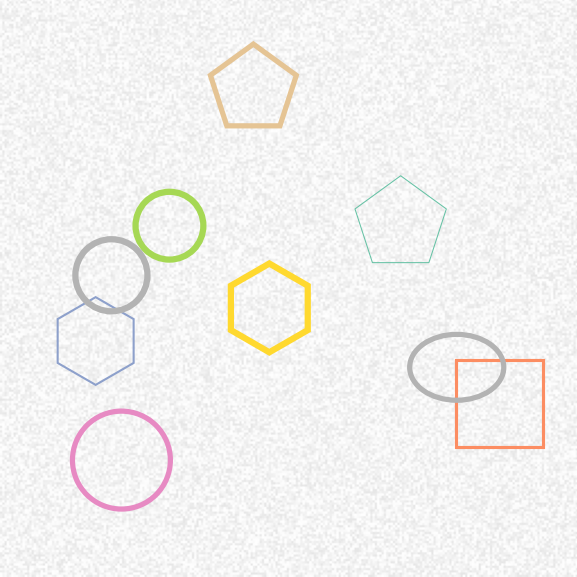[{"shape": "pentagon", "thickness": 0.5, "radius": 0.42, "center": [0.694, 0.612]}, {"shape": "square", "thickness": 1.5, "radius": 0.38, "center": [0.865, 0.301]}, {"shape": "hexagon", "thickness": 1, "radius": 0.38, "center": [0.166, 0.409]}, {"shape": "circle", "thickness": 2.5, "radius": 0.42, "center": [0.21, 0.202]}, {"shape": "circle", "thickness": 3, "radius": 0.29, "center": [0.293, 0.608]}, {"shape": "hexagon", "thickness": 3, "radius": 0.38, "center": [0.466, 0.466]}, {"shape": "pentagon", "thickness": 2.5, "radius": 0.39, "center": [0.439, 0.845]}, {"shape": "circle", "thickness": 3, "radius": 0.31, "center": [0.193, 0.522]}, {"shape": "oval", "thickness": 2.5, "radius": 0.41, "center": [0.791, 0.363]}]